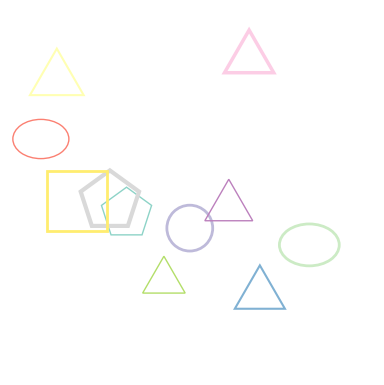[{"shape": "pentagon", "thickness": 1, "radius": 0.34, "center": [0.329, 0.445]}, {"shape": "triangle", "thickness": 1.5, "radius": 0.4, "center": [0.148, 0.793]}, {"shape": "circle", "thickness": 2, "radius": 0.3, "center": [0.493, 0.407]}, {"shape": "oval", "thickness": 1, "radius": 0.36, "center": [0.106, 0.639]}, {"shape": "triangle", "thickness": 1.5, "radius": 0.38, "center": [0.675, 0.236]}, {"shape": "triangle", "thickness": 1, "radius": 0.32, "center": [0.426, 0.271]}, {"shape": "triangle", "thickness": 2.5, "radius": 0.37, "center": [0.647, 0.848]}, {"shape": "pentagon", "thickness": 3, "radius": 0.4, "center": [0.285, 0.478]}, {"shape": "triangle", "thickness": 1, "radius": 0.36, "center": [0.594, 0.463]}, {"shape": "oval", "thickness": 2, "radius": 0.39, "center": [0.803, 0.364]}, {"shape": "square", "thickness": 2, "radius": 0.39, "center": [0.2, 0.477]}]